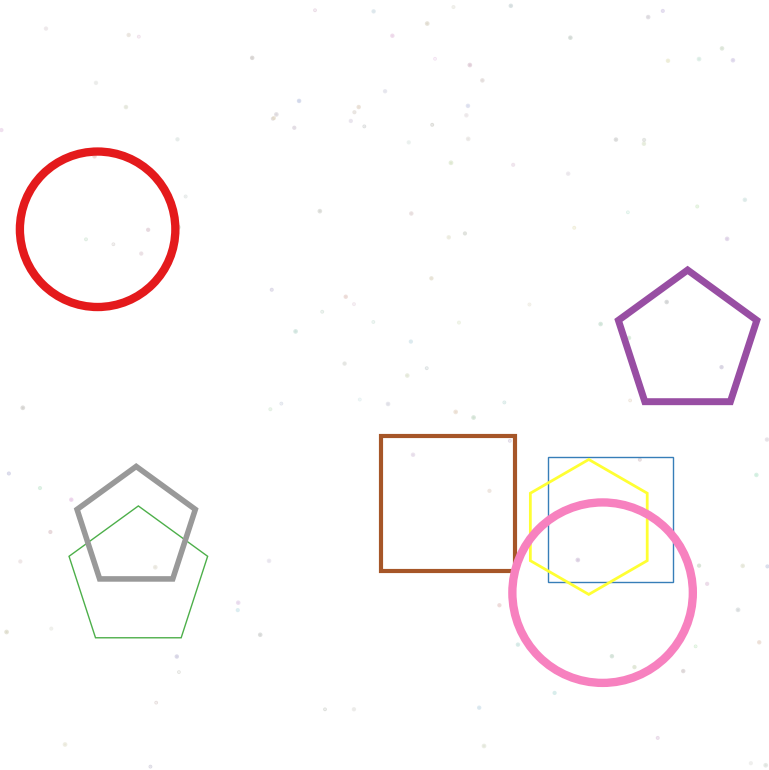[{"shape": "circle", "thickness": 3, "radius": 0.5, "center": [0.127, 0.702]}, {"shape": "square", "thickness": 0.5, "radius": 0.41, "center": [0.793, 0.325]}, {"shape": "pentagon", "thickness": 0.5, "radius": 0.47, "center": [0.18, 0.248]}, {"shape": "pentagon", "thickness": 2.5, "radius": 0.47, "center": [0.893, 0.555]}, {"shape": "hexagon", "thickness": 1, "radius": 0.44, "center": [0.765, 0.316]}, {"shape": "square", "thickness": 1.5, "radius": 0.44, "center": [0.582, 0.346]}, {"shape": "circle", "thickness": 3, "radius": 0.59, "center": [0.783, 0.23]}, {"shape": "pentagon", "thickness": 2, "radius": 0.4, "center": [0.177, 0.313]}]